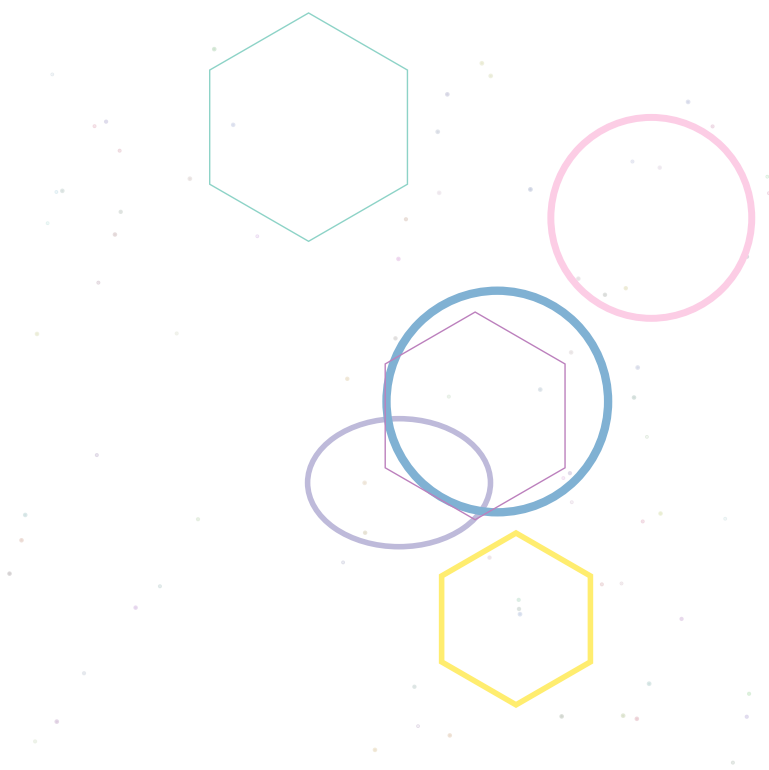[{"shape": "hexagon", "thickness": 0.5, "radius": 0.74, "center": [0.401, 0.835]}, {"shape": "oval", "thickness": 2, "radius": 0.59, "center": [0.518, 0.373]}, {"shape": "circle", "thickness": 3, "radius": 0.72, "center": [0.646, 0.479]}, {"shape": "circle", "thickness": 2.5, "radius": 0.65, "center": [0.846, 0.717]}, {"shape": "hexagon", "thickness": 0.5, "radius": 0.67, "center": [0.617, 0.46]}, {"shape": "hexagon", "thickness": 2, "radius": 0.56, "center": [0.67, 0.196]}]